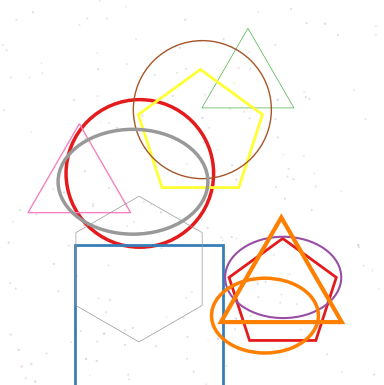[{"shape": "circle", "thickness": 2.5, "radius": 0.96, "center": [0.363, 0.55]}, {"shape": "pentagon", "thickness": 2, "radius": 0.73, "center": [0.734, 0.234]}, {"shape": "square", "thickness": 2, "radius": 0.97, "center": [0.387, 0.169]}, {"shape": "triangle", "thickness": 0.5, "radius": 0.69, "center": [0.644, 0.789]}, {"shape": "oval", "thickness": 1.5, "radius": 0.75, "center": [0.736, 0.279]}, {"shape": "triangle", "thickness": 3, "radius": 0.91, "center": [0.731, 0.254]}, {"shape": "oval", "thickness": 2.5, "radius": 0.69, "center": [0.688, 0.18]}, {"shape": "pentagon", "thickness": 2, "radius": 0.85, "center": [0.521, 0.65]}, {"shape": "circle", "thickness": 1, "radius": 0.9, "center": [0.526, 0.715]}, {"shape": "triangle", "thickness": 1, "radius": 0.77, "center": [0.206, 0.525]}, {"shape": "oval", "thickness": 2.5, "radius": 0.97, "center": [0.345, 0.528]}, {"shape": "hexagon", "thickness": 0.5, "radius": 0.95, "center": [0.361, 0.301]}]